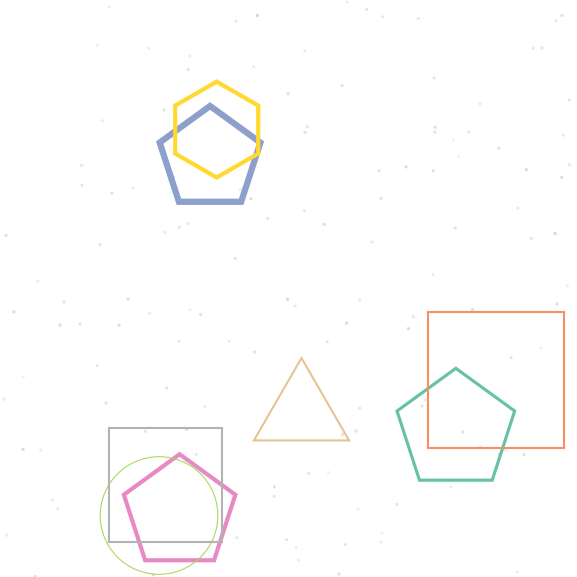[{"shape": "pentagon", "thickness": 1.5, "radius": 0.54, "center": [0.789, 0.254]}, {"shape": "square", "thickness": 1, "radius": 0.59, "center": [0.859, 0.341]}, {"shape": "pentagon", "thickness": 3, "radius": 0.46, "center": [0.364, 0.724]}, {"shape": "pentagon", "thickness": 2, "radius": 0.51, "center": [0.311, 0.111]}, {"shape": "circle", "thickness": 0.5, "radius": 0.51, "center": [0.275, 0.106]}, {"shape": "hexagon", "thickness": 2, "radius": 0.42, "center": [0.375, 0.775]}, {"shape": "triangle", "thickness": 1, "radius": 0.48, "center": [0.522, 0.284]}, {"shape": "square", "thickness": 1, "radius": 0.49, "center": [0.287, 0.159]}]